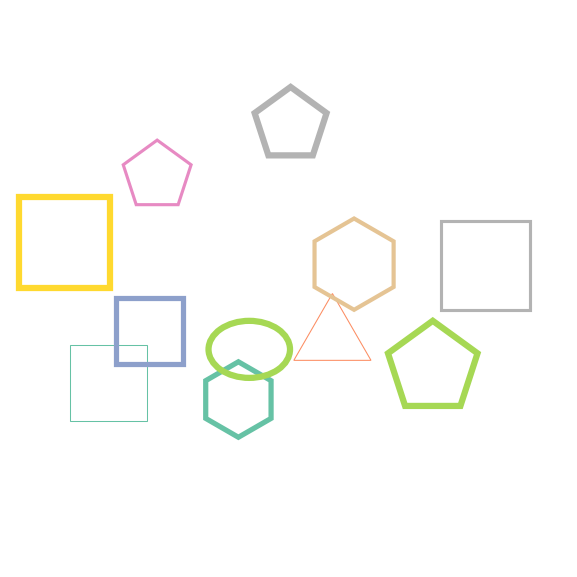[{"shape": "square", "thickness": 0.5, "radius": 0.33, "center": [0.188, 0.336]}, {"shape": "hexagon", "thickness": 2.5, "radius": 0.33, "center": [0.413, 0.307]}, {"shape": "triangle", "thickness": 0.5, "radius": 0.39, "center": [0.576, 0.414]}, {"shape": "square", "thickness": 2.5, "radius": 0.29, "center": [0.258, 0.426]}, {"shape": "pentagon", "thickness": 1.5, "radius": 0.31, "center": [0.272, 0.695]}, {"shape": "pentagon", "thickness": 3, "radius": 0.41, "center": [0.749, 0.362]}, {"shape": "oval", "thickness": 3, "radius": 0.35, "center": [0.432, 0.394]}, {"shape": "square", "thickness": 3, "radius": 0.39, "center": [0.111, 0.579]}, {"shape": "hexagon", "thickness": 2, "radius": 0.4, "center": [0.613, 0.542]}, {"shape": "square", "thickness": 1.5, "radius": 0.38, "center": [0.841, 0.539]}, {"shape": "pentagon", "thickness": 3, "radius": 0.33, "center": [0.503, 0.783]}]